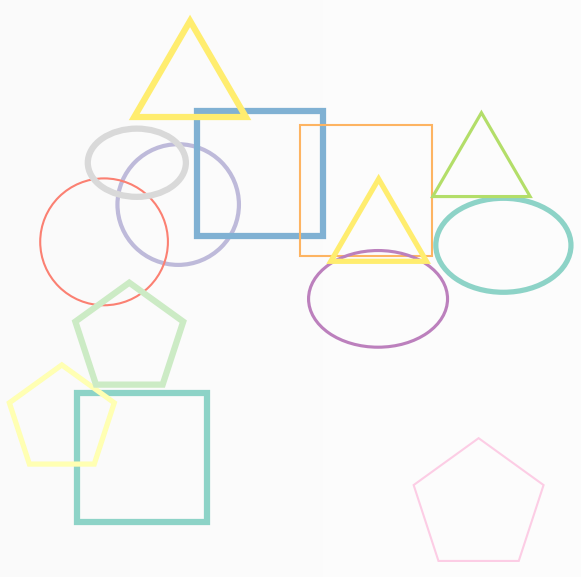[{"shape": "oval", "thickness": 2.5, "radius": 0.58, "center": [0.866, 0.574]}, {"shape": "square", "thickness": 3, "radius": 0.56, "center": [0.244, 0.207]}, {"shape": "pentagon", "thickness": 2.5, "radius": 0.47, "center": [0.106, 0.272]}, {"shape": "circle", "thickness": 2, "radius": 0.52, "center": [0.307, 0.645]}, {"shape": "circle", "thickness": 1, "radius": 0.55, "center": [0.179, 0.58]}, {"shape": "square", "thickness": 3, "radius": 0.54, "center": [0.447, 0.699]}, {"shape": "square", "thickness": 1, "radius": 0.57, "center": [0.63, 0.669]}, {"shape": "triangle", "thickness": 1.5, "radius": 0.48, "center": [0.828, 0.707]}, {"shape": "pentagon", "thickness": 1, "radius": 0.59, "center": [0.823, 0.123]}, {"shape": "oval", "thickness": 3, "radius": 0.42, "center": [0.235, 0.717]}, {"shape": "oval", "thickness": 1.5, "radius": 0.6, "center": [0.65, 0.482]}, {"shape": "pentagon", "thickness": 3, "radius": 0.49, "center": [0.222, 0.412]}, {"shape": "triangle", "thickness": 2.5, "radius": 0.48, "center": [0.651, 0.594]}, {"shape": "triangle", "thickness": 3, "radius": 0.55, "center": [0.327, 0.852]}]